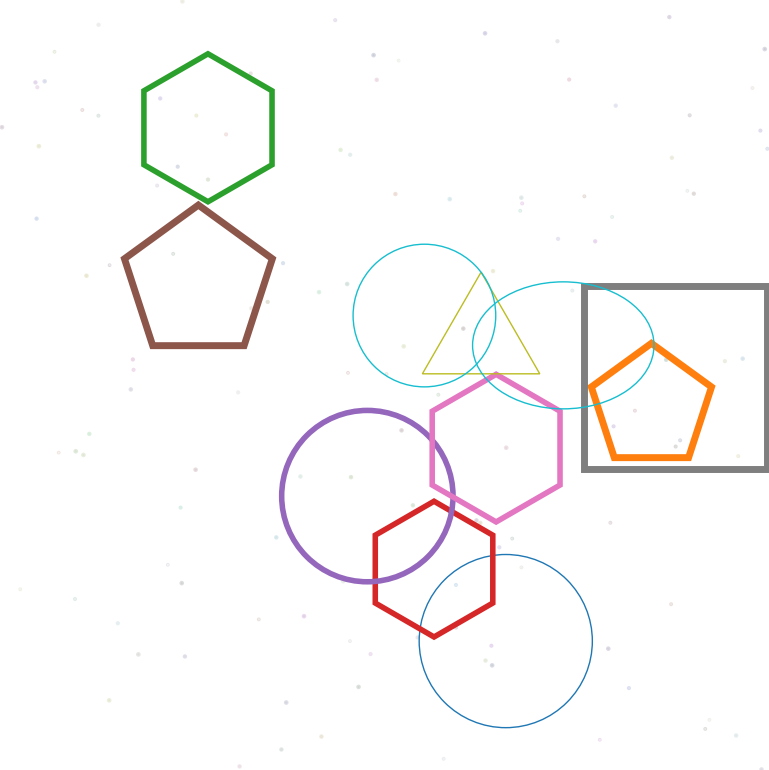[{"shape": "circle", "thickness": 0.5, "radius": 0.56, "center": [0.657, 0.167]}, {"shape": "pentagon", "thickness": 2.5, "radius": 0.41, "center": [0.846, 0.472]}, {"shape": "hexagon", "thickness": 2, "radius": 0.48, "center": [0.27, 0.834]}, {"shape": "hexagon", "thickness": 2, "radius": 0.44, "center": [0.564, 0.261]}, {"shape": "circle", "thickness": 2, "radius": 0.56, "center": [0.477, 0.356]}, {"shape": "pentagon", "thickness": 2.5, "radius": 0.5, "center": [0.258, 0.633]}, {"shape": "hexagon", "thickness": 2, "radius": 0.48, "center": [0.644, 0.418]}, {"shape": "square", "thickness": 2.5, "radius": 0.59, "center": [0.877, 0.51]}, {"shape": "triangle", "thickness": 0.5, "radius": 0.44, "center": [0.625, 0.559]}, {"shape": "circle", "thickness": 0.5, "radius": 0.46, "center": [0.551, 0.59]}, {"shape": "oval", "thickness": 0.5, "radius": 0.59, "center": [0.732, 0.551]}]